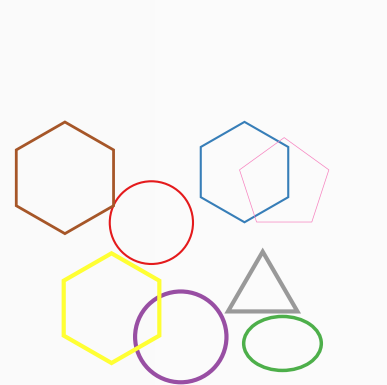[{"shape": "circle", "thickness": 1.5, "radius": 0.54, "center": [0.391, 0.422]}, {"shape": "hexagon", "thickness": 1.5, "radius": 0.65, "center": [0.631, 0.553]}, {"shape": "oval", "thickness": 2.5, "radius": 0.5, "center": [0.729, 0.108]}, {"shape": "circle", "thickness": 3, "radius": 0.59, "center": [0.467, 0.125]}, {"shape": "hexagon", "thickness": 3, "radius": 0.71, "center": [0.288, 0.2]}, {"shape": "hexagon", "thickness": 2, "radius": 0.72, "center": [0.168, 0.538]}, {"shape": "pentagon", "thickness": 0.5, "radius": 0.61, "center": [0.733, 0.521]}, {"shape": "triangle", "thickness": 3, "radius": 0.52, "center": [0.678, 0.243]}]